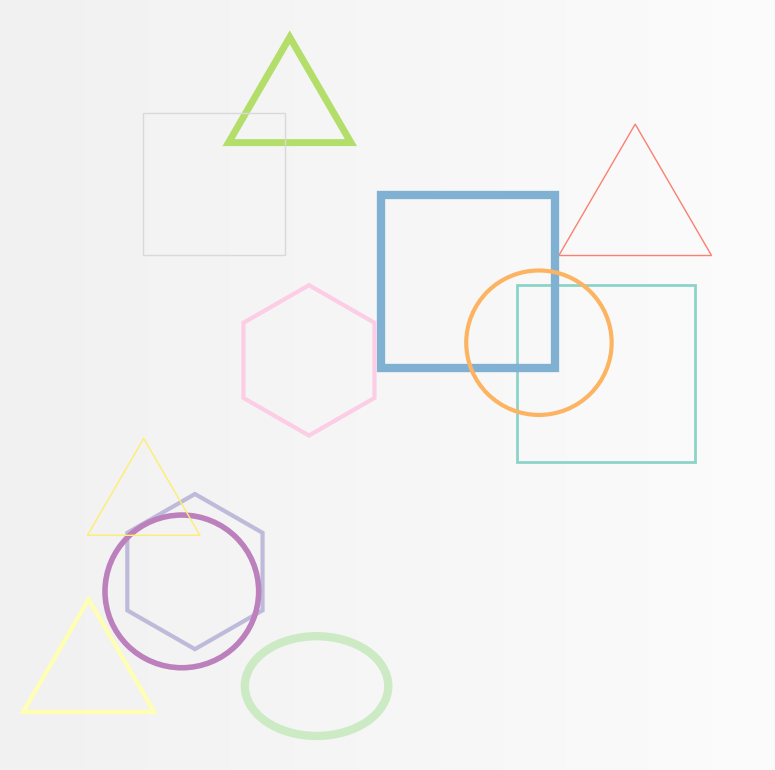[{"shape": "square", "thickness": 1, "radius": 0.57, "center": [0.782, 0.515]}, {"shape": "triangle", "thickness": 1.5, "radius": 0.49, "center": [0.114, 0.124]}, {"shape": "hexagon", "thickness": 1.5, "radius": 0.5, "center": [0.252, 0.258]}, {"shape": "triangle", "thickness": 0.5, "radius": 0.57, "center": [0.82, 0.725]}, {"shape": "square", "thickness": 3, "radius": 0.56, "center": [0.603, 0.635]}, {"shape": "circle", "thickness": 1.5, "radius": 0.47, "center": [0.695, 0.555]}, {"shape": "triangle", "thickness": 2.5, "radius": 0.46, "center": [0.374, 0.86]}, {"shape": "hexagon", "thickness": 1.5, "radius": 0.49, "center": [0.399, 0.532]}, {"shape": "square", "thickness": 0.5, "radius": 0.46, "center": [0.276, 0.761]}, {"shape": "circle", "thickness": 2, "radius": 0.5, "center": [0.235, 0.232]}, {"shape": "oval", "thickness": 3, "radius": 0.46, "center": [0.408, 0.109]}, {"shape": "triangle", "thickness": 0.5, "radius": 0.42, "center": [0.185, 0.347]}]